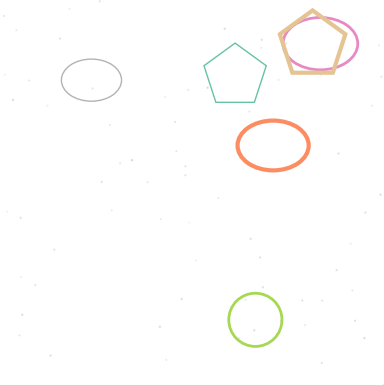[{"shape": "pentagon", "thickness": 1, "radius": 0.43, "center": [0.611, 0.803]}, {"shape": "oval", "thickness": 3, "radius": 0.46, "center": [0.709, 0.622]}, {"shape": "oval", "thickness": 2, "radius": 0.49, "center": [0.832, 0.887]}, {"shape": "circle", "thickness": 2, "radius": 0.35, "center": [0.663, 0.169]}, {"shape": "pentagon", "thickness": 3, "radius": 0.45, "center": [0.812, 0.884]}, {"shape": "oval", "thickness": 1, "radius": 0.39, "center": [0.238, 0.792]}]